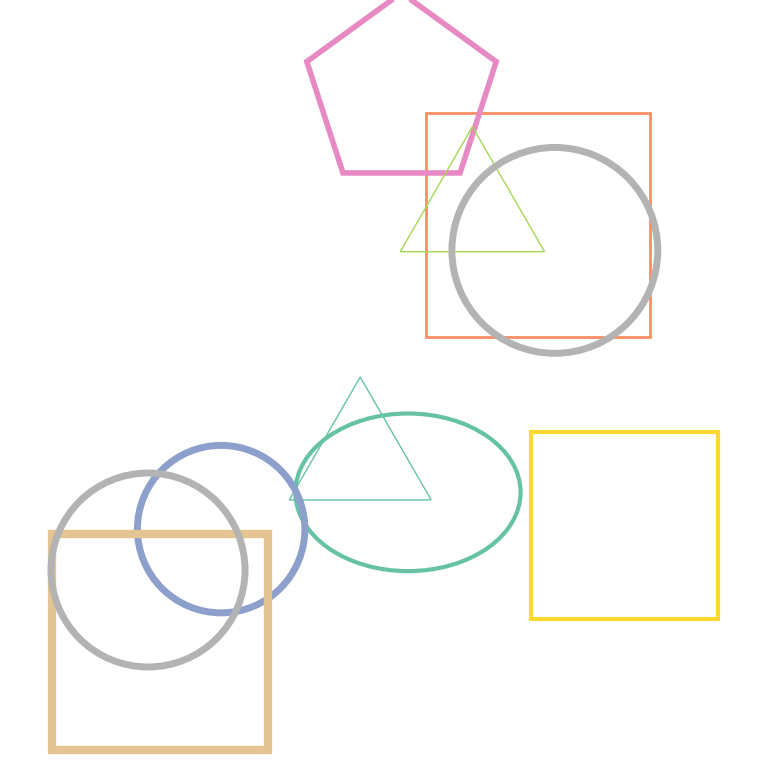[{"shape": "triangle", "thickness": 0.5, "radius": 0.53, "center": [0.468, 0.404]}, {"shape": "oval", "thickness": 1.5, "radius": 0.73, "center": [0.53, 0.361]}, {"shape": "square", "thickness": 1, "radius": 0.73, "center": [0.699, 0.708]}, {"shape": "circle", "thickness": 2.5, "radius": 0.54, "center": [0.287, 0.313]}, {"shape": "pentagon", "thickness": 2, "radius": 0.65, "center": [0.521, 0.88]}, {"shape": "triangle", "thickness": 0.5, "radius": 0.54, "center": [0.614, 0.727]}, {"shape": "square", "thickness": 1.5, "radius": 0.61, "center": [0.812, 0.317]}, {"shape": "square", "thickness": 3, "radius": 0.7, "center": [0.208, 0.166]}, {"shape": "circle", "thickness": 2.5, "radius": 0.67, "center": [0.721, 0.675]}, {"shape": "circle", "thickness": 2.5, "radius": 0.63, "center": [0.192, 0.26]}]